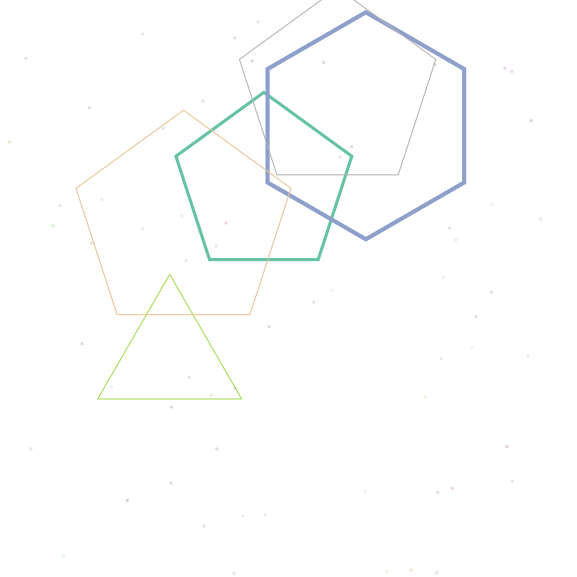[{"shape": "pentagon", "thickness": 1.5, "radius": 0.8, "center": [0.457, 0.679]}, {"shape": "hexagon", "thickness": 2, "radius": 0.98, "center": [0.634, 0.781]}, {"shape": "triangle", "thickness": 0.5, "radius": 0.72, "center": [0.294, 0.38]}, {"shape": "pentagon", "thickness": 0.5, "radius": 0.98, "center": [0.318, 0.613]}, {"shape": "pentagon", "thickness": 0.5, "radius": 0.89, "center": [0.585, 0.841]}]